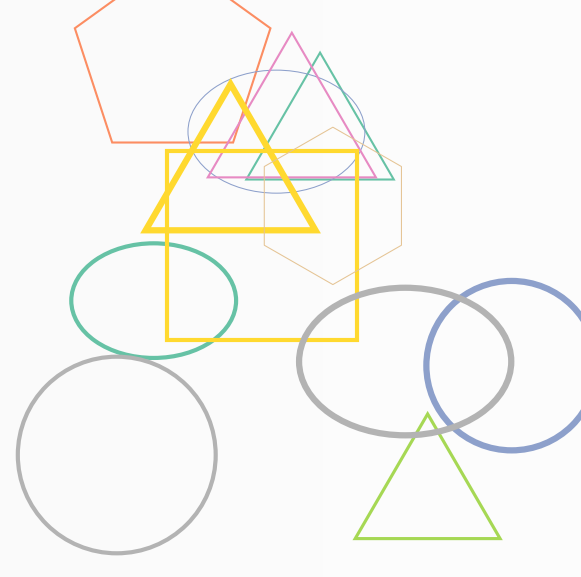[{"shape": "triangle", "thickness": 1, "radius": 0.73, "center": [0.551, 0.762]}, {"shape": "oval", "thickness": 2, "radius": 0.71, "center": [0.264, 0.479]}, {"shape": "pentagon", "thickness": 1, "radius": 0.88, "center": [0.297, 0.896]}, {"shape": "oval", "thickness": 0.5, "radius": 0.76, "center": [0.476, 0.771]}, {"shape": "circle", "thickness": 3, "radius": 0.73, "center": [0.88, 0.366]}, {"shape": "triangle", "thickness": 1, "radius": 0.84, "center": [0.502, 0.776]}, {"shape": "triangle", "thickness": 1.5, "radius": 0.72, "center": [0.736, 0.138]}, {"shape": "square", "thickness": 2, "radius": 0.82, "center": [0.451, 0.574]}, {"shape": "triangle", "thickness": 3, "radius": 0.84, "center": [0.397, 0.685]}, {"shape": "hexagon", "thickness": 0.5, "radius": 0.68, "center": [0.573, 0.643]}, {"shape": "oval", "thickness": 3, "radius": 0.91, "center": [0.697, 0.373]}, {"shape": "circle", "thickness": 2, "radius": 0.85, "center": [0.201, 0.211]}]